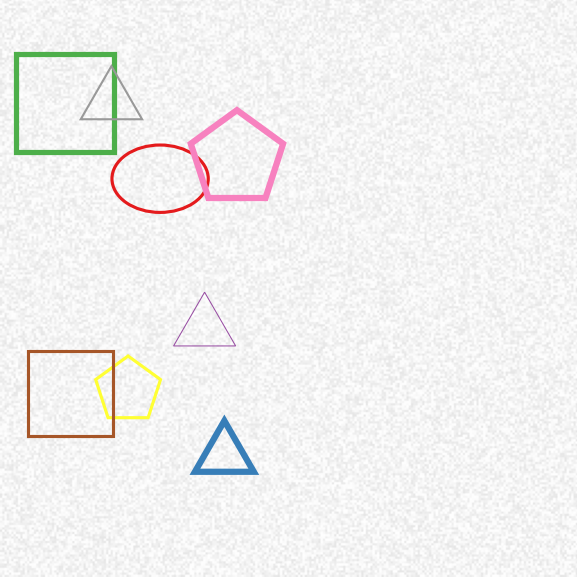[{"shape": "oval", "thickness": 1.5, "radius": 0.42, "center": [0.277, 0.69]}, {"shape": "triangle", "thickness": 3, "radius": 0.29, "center": [0.389, 0.212]}, {"shape": "square", "thickness": 2.5, "radius": 0.42, "center": [0.112, 0.82]}, {"shape": "triangle", "thickness": 0.5, "radius": 0.31, "center": [0.354, 0.431]}, {"shape": "pentagon", "thickness": 1.5, "radius": 0.3, "center": [0.222, 0.324]}, {"shape": "square", "thickness": 1.5, "radius": 0.37, "center": [0.122, 0.318]}, {"shape": "pentagon", "thickness": 3, "radius": 0.42, "center": [0.41, 0.724]}, {"shape": "triangle", "thickness": 1, "radius": 0.31, "center": [0.193, 0.823]}]